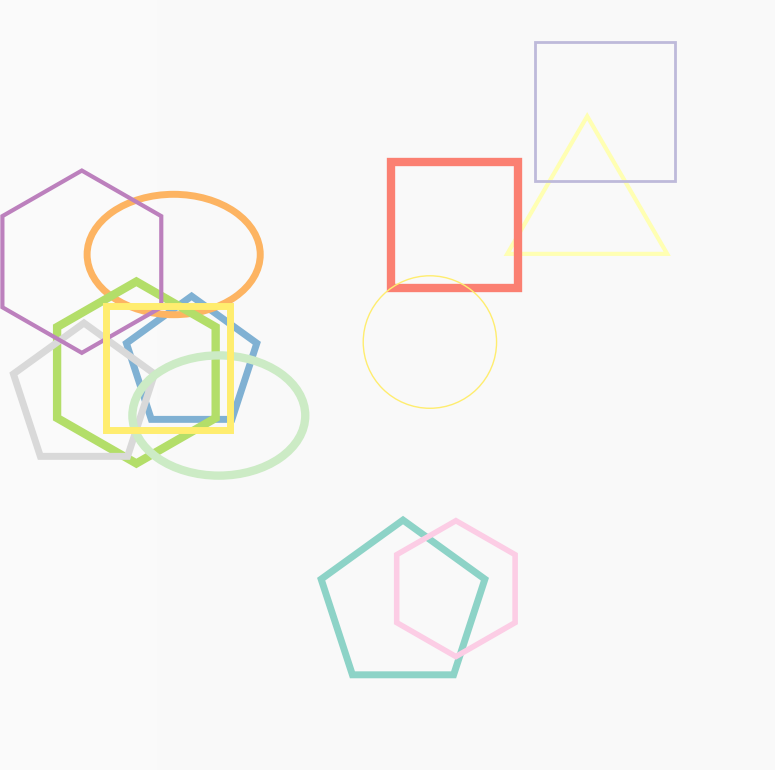[{"shape": "pentagon", "thickness": 2.5, "radius": 0.56, "center": [0.52, 0.213]}, {"shape": "triangle", "thickness": 1.5, "radius": 0.6, "center": [0.758, 0.73]}, {"shape": "square", "thickness": 1, "radius": 0.45, "center": [0.78, 0.855]}, {"shape": "square", "thickness": 3, "radius": 0.41, "center": [0.586, 0.708]}, {"shape": "pentagon", "thickness": 2.5, "radius": 0.44, "center": [0.247, 0.527]}, {"shape": "oval", "thickness": 2.5, "radius": 0.56, "center": [0.224, 0.669]}, {"shape": "hexagon", "thickness": 3, "radius": 0.59, "center": [0.176, 0.516]}, {"shape": "hexagon", "thickness": 2, "radius": 0.44, "center": [0.588, 0.236]}, {"shape": "pentagon", "thickness": 2.5, "radius": 0.48, "center": [0.108, 0.485]}, {"shape": "hexagon", "thickness": 1.5, "radius": 0.59, "center": [0.106, 0.66]}, {"shape": "oval", "thickness": 3, "radius": 0.56, "center": [0.282, 0.46]}, {"shape": "square", "thickness": 2.5, "radius": 0.4, "center": [0.217, 0.522]}, {"shape": "circle", "thickness": 0.5, "radius": 0.43, "center": [0.555, 0.556]}]